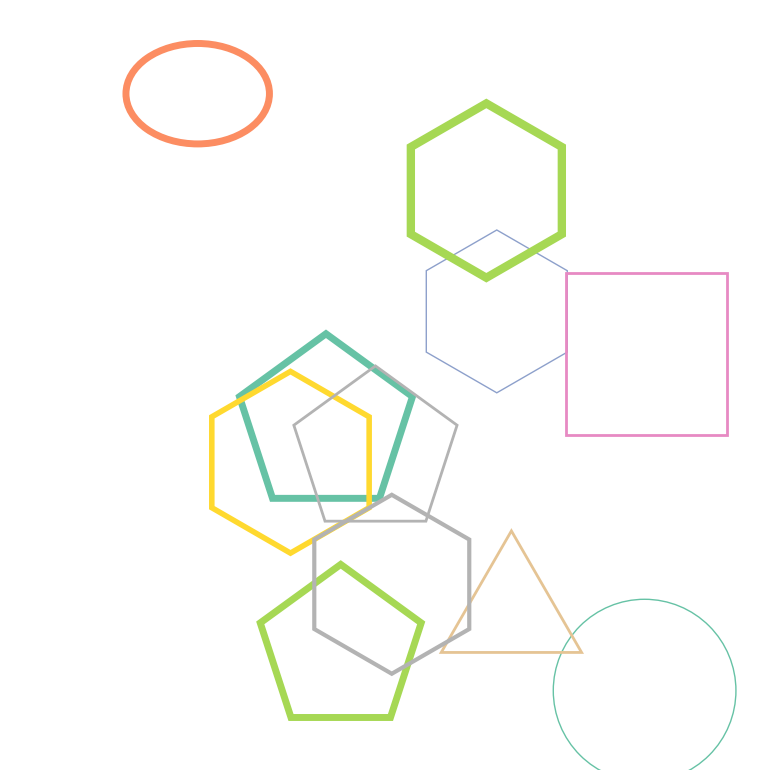[{"shape": "circle", "thickness": 0.5, "radius": 0.59, "center": [0.837, 0.103]}, {"shape": "pentagon", "thickness": 2.5, "radius": 0.59, "center": [0.423, 0.448]}, {"shape": "oval", "thickness": 2.5, "radius": 0.47, "center": [0.257, 0.878]}, {"shape": "hexagon", "thickness": 0.5, "radius": 0.53, "center": [0.645, 0.596]}, {"shape": "square", "thickness": 1, "radius": 0.52, "center": [0.84, 0.541]}, {"shape": "hexagon", "thickness": 3, "radius": 0.57, "center": [0.632, 0.752]}, {"shape": "pentagon", "thickness": 2.5, "radius": 0.55, "center": [0.443, 0.157]}, {"shape": "hexagon", "thickness": 2, "radius": 0.59, "center": [0.377, 0.4]}, {"shape": "triangle", "thickness": 1, "radius": 0.53, "center": [0.664, 0.205]}, {"shape": "hexagon", "thickness": 1.5, "radius": 0.58, "center": [0.509, 0.241]}, {"shape": "pentagon", "thickness": 1, "radius": 0.56, "center": [0.488, 0.413]}]